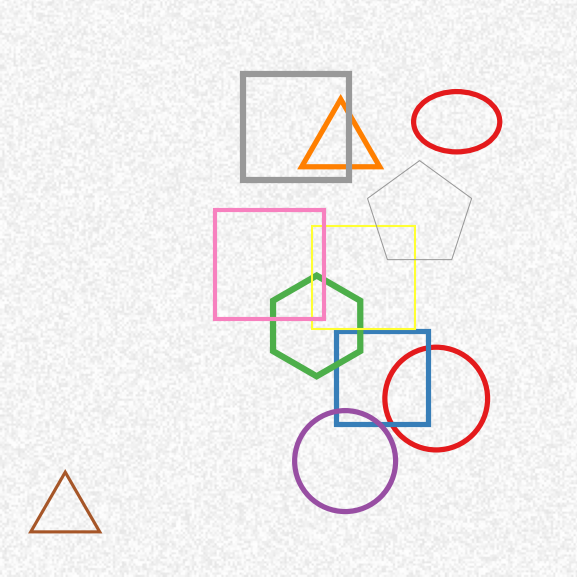[{"shape": "oval", "thickness": 2.5, "radius": 0.37, "center": [0.791, 0.788]}, {"shape": "circle", "thickness": 2.5, "radius": 0.44, "center": [0.755, 0.309]}, {"shape": "square", "thickness": 2.5, "radius": 0.4, "center": [0.662, 0.345]}, {"shape": "hexagon", "thickness": 3, "radius": 0.44, "center": [0.548, 0.435]}, {"shape": "circle", "thickness": 2.5, "radius": 0.44, "center": [0.598, 0.201]}, {"shape": "triangle", "thickness": 2.5, "radius": 0.39, "center": [0.59, 0.749]}, {"shape": "square", "thickness": 1, "radius": 0.45, "center": [0.629, 0.518]}, {"shape": "triangle", "thickness": 1.5, "radius": 0.34, "center": [0.113, 0.113]}, {"shape": "square", "thickness": 2, "radius": 0.47, "center": [0.467, 0.541]}, {"shape": "pentagon", "thickness": 0.5, "radius": 0.47, "center": [0.727, 0.626]}, {"shape": "square", "thickness": 3, "radius": 0.46, "center": [0.513, 0.78]}]